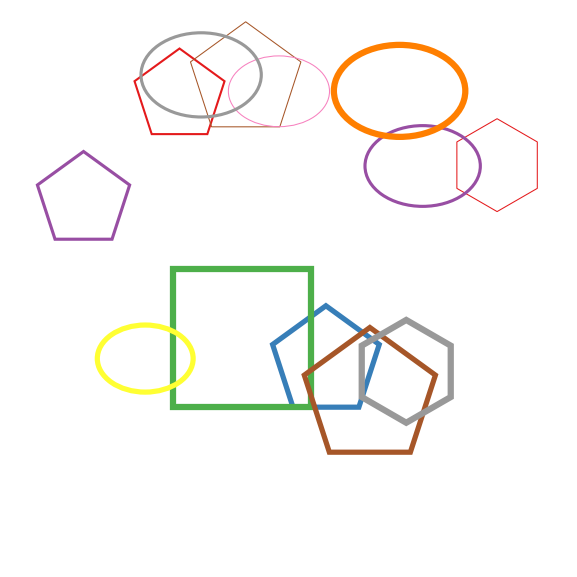[{"shape": "hexagon", "thickness": 0.5, "radius": 0.4, "center": [0.861, 0.713]}, {"shape": "pentagon", "thickness": 1, "radius": 0.41, "center": [0.311, 0.833]}, {"shape": "pentagon", "thickness": 2.5, "radius": 0.49, "center": [0.564, 0.373]}, {"shape": "square", "thickness": 3, "radius": 0.6, "center": [0.419, 0.413]}, {"shape": "oval", "thickness": 1.5, "radius": 0.5, "center": [0.732, 0.712]}, {"shape": "pentagon", "thickness": 1.5, "radius": 0.42, "center": [0.145, 0.653]}, {"shape": "oval", "thickness": 3, "radius": 0.57, "center": [0.692, 0.842]}, {"shape": "oval", "thickness": 2.5, "radius": 0.41, "center": [0.251, 0.378]}, {"shape": "pentagon", "thickness": 2.5, "radius": 0.6, "center": [0.64, 0.313]}, {"shape": "pentagon", "thickness": 0.5, "radius": 0.5, "center": [0.425, 0.861]}, {"shape": "oval", "thickness": 0.5, "radius": 0.44, "center": [0.483, 0.841]}, {"shape": "oval", "thickness": 1.5, "radius": 0.52, "center": [0.348, 0.869]}, {"shape": "hexagon", "thickness": 3, "radius": 0.44, "center": [0.703, 0.356]}]